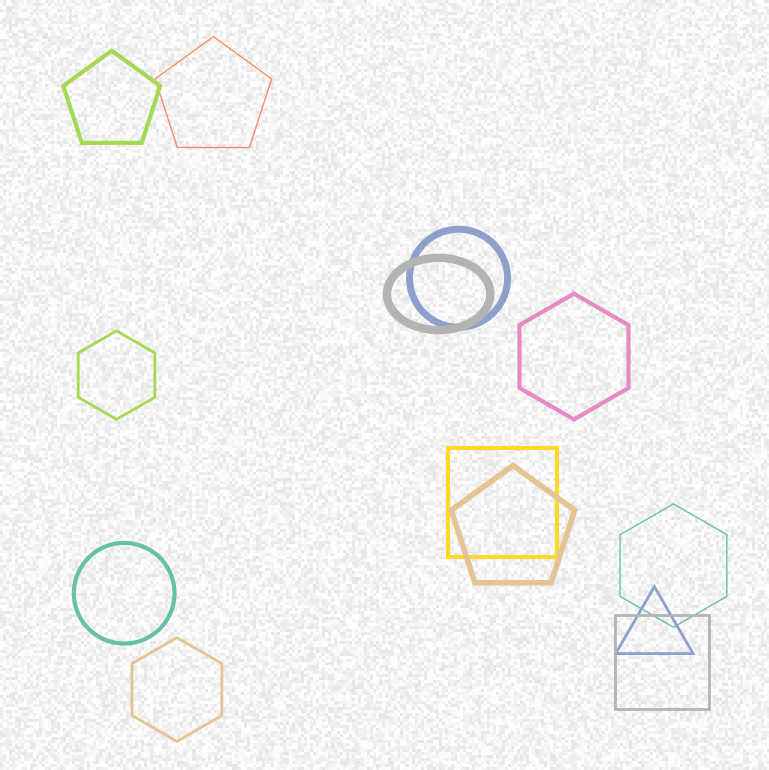[{"shape": "hexagon", "thickness": 0.5, "radius": 0.4, "center": [0.875, 0.266]}, {"shape": "circle", "thickness": 1.5, "radius": 0.33, "center": [0.161, 0.23]}, {"shape": "pentagon", "thickness": 0.5, "radius": 0.4, "center": [0.277, 0.873]}, {"shape": "circle", "thickness": 2.5, "radius": 0.32, "center": [0.596, 0.639]}, {"shape": "triangle", "thickness": 1, "radius": 0.29, "center": [0.85, 0.18]}, {"shape": "hexagon", "thickness": 1.5, "radius": 0.41, "center": [0.745, 0.537]}, {"shape": "pentagon", "thickness": 1.5, "radius": 0.33, "center": [0.145, 0.868]}, {"shape": "hexagon", "thickness": 1, "radius": 0.29, "center": [0.151, 0.513]}, {"shape": "square", "thickness": 1.5, "radius": 0.36, "center": [0.653, 0.348]}, {"shape": "pentagon", "thickness": 2, "radius": 0.42, "center": [0.666, 0.311]}, {"shape": "hexagon", "thickness": 1, "radius": 0.34, "center": [0.23, 0.105]}, {"shape": "oval", "thickness": 3, "radius": 0.34, "center": [0.57, 0.618]}, {"shape": "square", "thickness": 1, "radius": 0.31, "center": [0.86, 0.14]}]